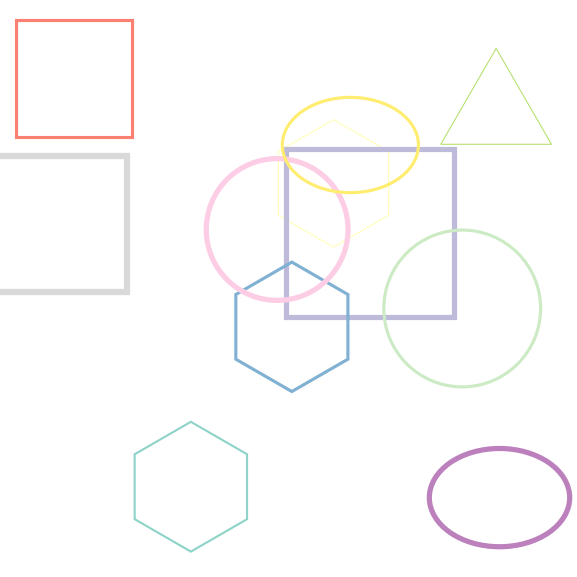[{"shape": "hexagon", "thickness": 1, "radius": 0.56, "center": [0.331, 0.156]}, {"shape": "hexagon", "thickness": 0.5, "radius": 0.55, "center": [0.577, 0.682]}, {"shape": "square", "thickness": 2.5, "radius": 0.73, "center": [0.64, 0.596]}, {"shape": "square", "thickness": 1.5, "radius": 0.5, "center": [0.128, 0.863]}, {"shape": "hexagon", "thickness": 1.5, "radius": 0.56, "center": [0.505, 0.433]}, {"shape": "triangle", "thickness": 0.5, "radius": 0.55, "center": [0.859, 0.805]}, {"shape": "circle", "thickness": 2.5, "radius": 0.61, "center": [0.48, 0.602]}, {"shape": "square", "thickness": 3, "radius": 0.59, "center": [0.102, 0.611]}, {"shape": "oval", "thickness": 2.5, "radius": 0.61, "center": [0.865, 0.137]}, {"shape": "circle", "thickness": 1.5, "radius": 0.68, "center": [0.8, 0.465]}, {"shape": "oval", "thickness": 1.5, "radius": 0.59, "center": [0.607, 0.748]}]